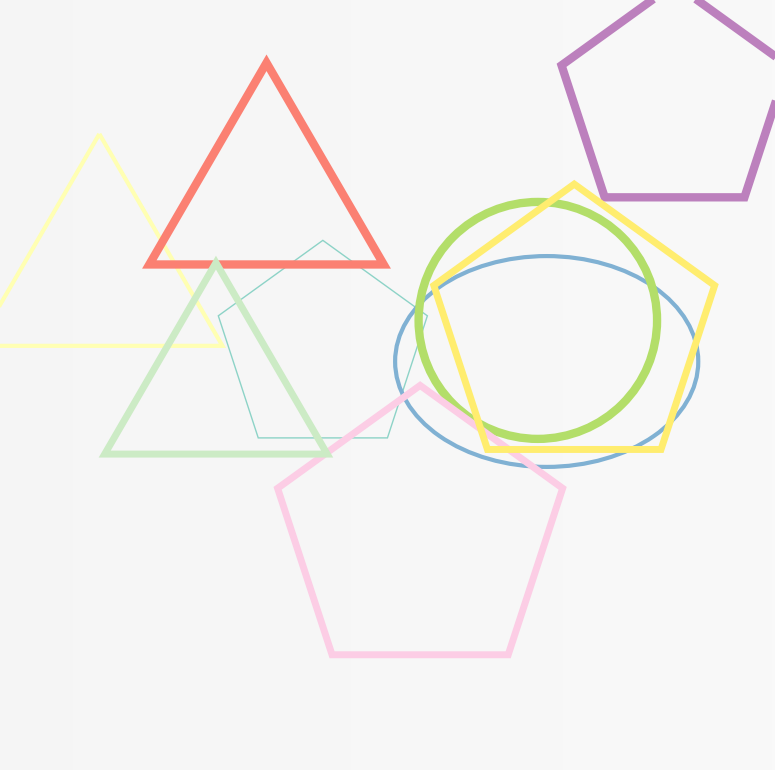[{"shape": "pentagon", "thickness": 0.5, "radius": 0.71, "center": [0.417, 0.546]}, {"shape": "triangle", "thickness": 1.5, "radius": 0.92, "center": [0.128, 0.643]}, {"shape": "triangle", "thickness": 3, "radius": 0.87, "center": [0.344, 0.744]}, {"shape": "oval", "thickness": 1.5, "radius": 0.98, "center": [0.705, 0.531]}, {"shape": "circle", "thickness": 3, "radius": 0.77, "center": [0.694, 0.584]}, {"shape": "pentagon", "thickness": 2.5, "radius": 0.97, "center": [0.542, 0.306]}, {"shape": "pentagon", "thickness": 3, "radius": 0.77, "center": [0.87, 0.868]}, {"shape": "triangle", "thickness": 2.5, "radius": 0.83, "center": [0.279, 0.493]}, {"shape": "pentagon", "thickness": 2.5, "radius": 0.95, "center": [0.741, 0.57]}]